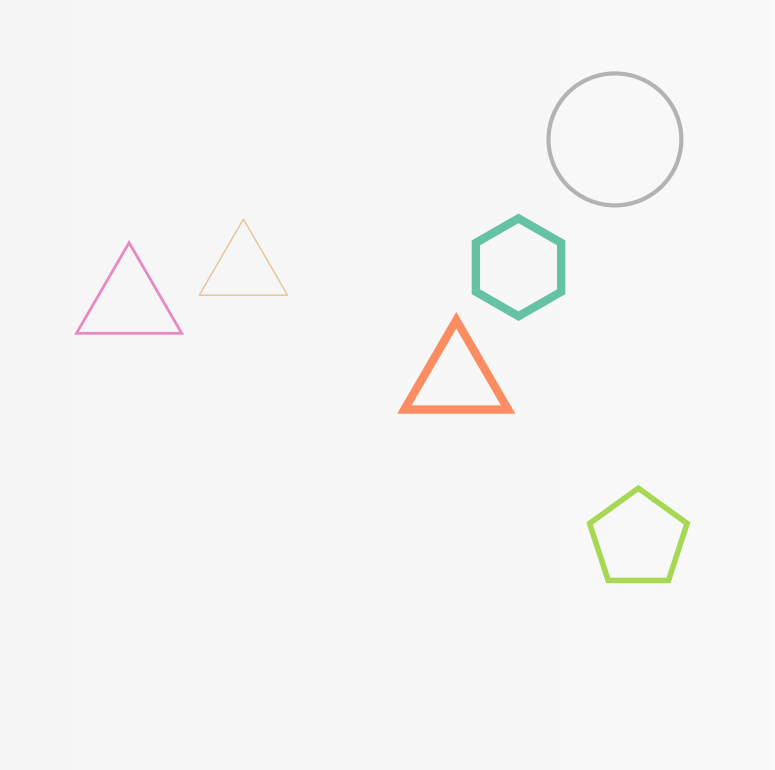[{"shape": "hexagon", "thickness": 3, "radius": 0.32, "center": [0.669, 0.653]}, {"shape": "triangle", "thickness": 3, "radius": 0.39, "center": [0.589, 0.507]}, {"shape": "triangle", "thickness": 1, "radius": 0.39, "center": [0.167, 0.606]}, {"shape": "pentagon", "thickness": 2, "radius": 0.33, "center": [0.824, 0.3]}, {"shape": "triangle", "thickness": 0.5, "radius": 0.33, "center": [0.314, 0.65]}, {"shape": "circle", "thickness": 1.5, "radius": 0.43, "center": [0.793, 0.819]}]